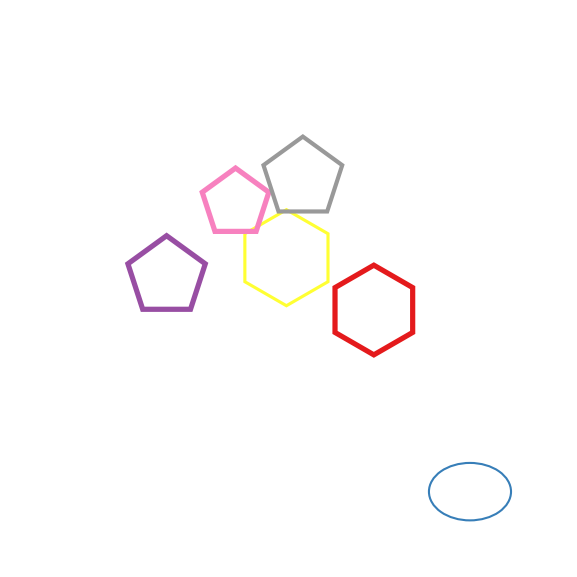[{"shape": "hexagon", "thickness": 2.5, "radius": 0.39, "center": [0.647, 0.462]}, {"shape": "oval", "thickness": 1, "radius": 0.36, "center": [0.814, 0.148]}, {"shape": "pentagon", "thickness": 2.5, "radius": 0.35, "center": [0.288, 0.521]}, {"shape": "hexagon", "thickness": 1.5, "radius": 0.42, "center": [0.496, 0.553]}, {"shape": "pentagon", "thickness": 2.5, "radius": 0.3, "center": [0.408, 0.648]}, {"shape": "pentagon", "thickness": 2, "radius": 0.36, "center": [0.524, 0.691]}]